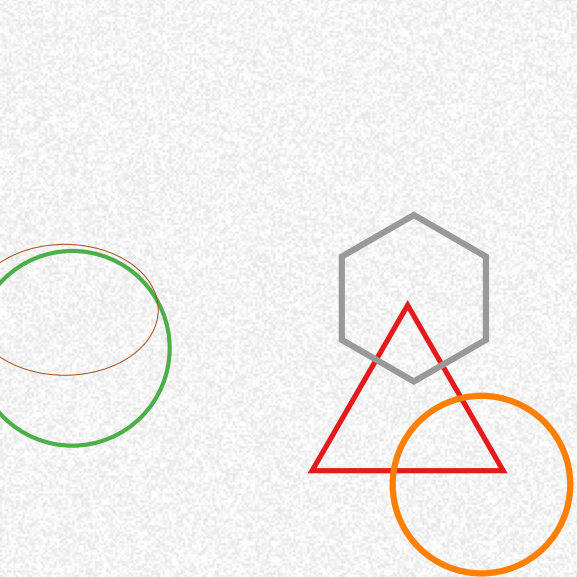[{"shape": "triangle", "thickness": 2.5, "radius": 0.96, "center": [0.706, 0.28]}, {"shape": "circle", "thickness": 2, "radius": 0.84, "center": [0.125, 0.396]}, {"shape": "circle", "thickness": 3, "radius": 0.77, "center": [0.834, 0.16]}, {"shape": "oval", "thickness": 0.5, "radius": 0.81, "center": [0.112, 0.463]}, {"shape": "hexagon", "thickness": 3, "radius": 0.72, "center": [0.717, 0.483]}]